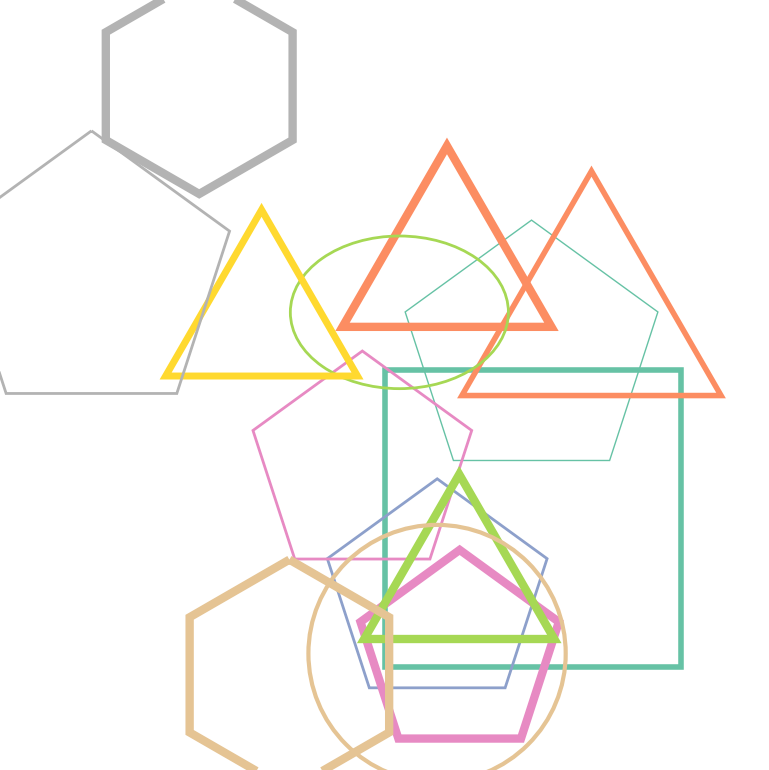[{"shape": "pentagon", "thickness": 0.5, "radius": 0.86, "center": [0.69, 0.542]}, {"shape": "square", "thickness": 2, "radius": 0.96, "center": [0.692, 0.326]}, {"shape": "triangle", "thickness": 3, "radius": 0.78, "center": [0.58, 0.654]}, {"shape": "triangle", "thickness": 2, "radius": 0.97, "center": [0.768, 0.583]}, {"shape": "pentagon", "thickness": 1, "radius": 0.75, "center": [0.568, 0.228]}, {"shape": "pentagon", "thickness": 1, "radius": 0.75, "center": [0.471, 0.395]}, {"shape": "pentagon", "thickness": 3, "radius": 0.68, "center": [0.597, 0.15]}, {"shape": "oval", "thickness": 1, "radius": 0.71, "center": [0.519, 0.594]}, {"shape": "triangle", "thickness": 3, "radius": 0.71, "center": [0.596, 0.241]}, {"shape": "triangle", "thickness": 2.5, "radius": 0.72, "center": [0.34, 0.584]}, {"shape": "circle", "thickness": 1.5, "radius": 0.84, "center": [0.568, 0.151]}, {"shape": "hexagon", "thickness": 3, "radius": 0.75, "center": [0.376, 0.124]}, {"shape": "hexagon", "thickness": 3, "radius": 0.7, "center": [0.259, 0.888]}, {"shape": "pentagon", "thickness": 1, "radius": 0.94, "center": [0.119, 0.642]}]